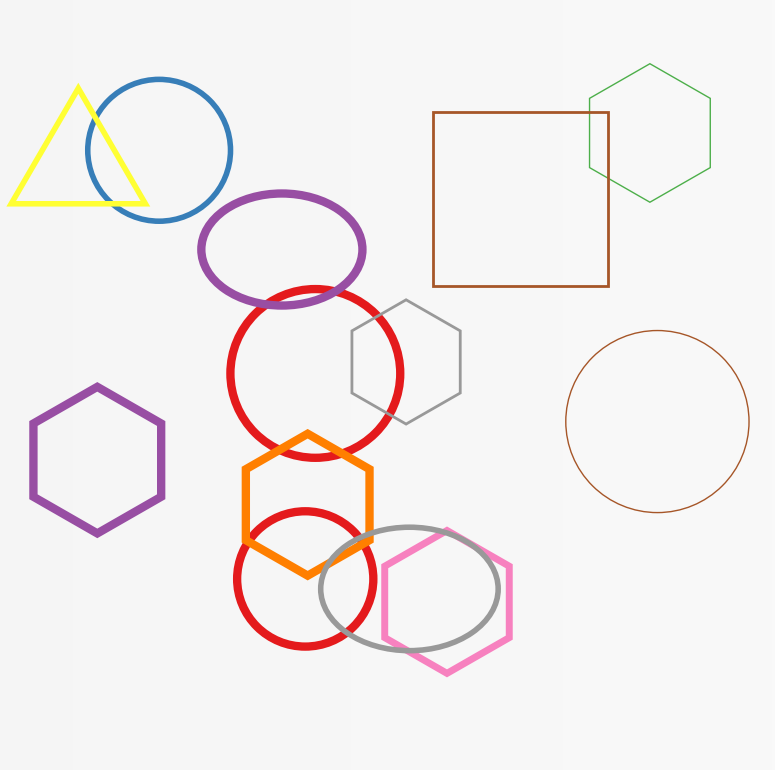[{"shape": "circle", "thickness": 3, "radius": 0.55, "center": [0.407, 0.515]}, {"shape": "circle", "thickness": 3, "radius": 0.44, "center": [0.394, 0.248]}, {"shape": "circle", "thickness": 2, "radius": 0.46, "center": [0.205, 0.805]}, {"shape": "hexagon", "thickness": 0.5, "radius": 0.45, "center": [0.839, 0.827]}, {"shape": "oval", "thickness": 3, "radius": 0.52, "center": [0.364, 0.676]}, {"shape": "hexagon", "thickness": 3, "radius": 0.48, "center": [0.126, 0.402]}, {"shape": "hexagon", "thickness": 3, "radius": 0.46, "center": [0.397, 0.345]}, {"shape": "triangle", "thickness": 2, "radius": 0.5, "center": [0.101, 0.785]}, {"shape": "circle", "thickness": 0.5, "radius": 0.59, "center": [0.848, 0.453]}, {"shape": "square", "thickness": 1, "radius": 0.56, "center": [0.672, 0.742]}, {"shape": "hexagon", "thickness": 2.5, "radius": 0.46, "center": [0.577, 0.218]}, {"shape": "hexagon", "thickness": 1, "radius": 0.4, "center": [0.524, 0.53]}, {"shape": "oval", "thickness": 2, "radius": 0.57, "center": [0.528, 0.235]}]